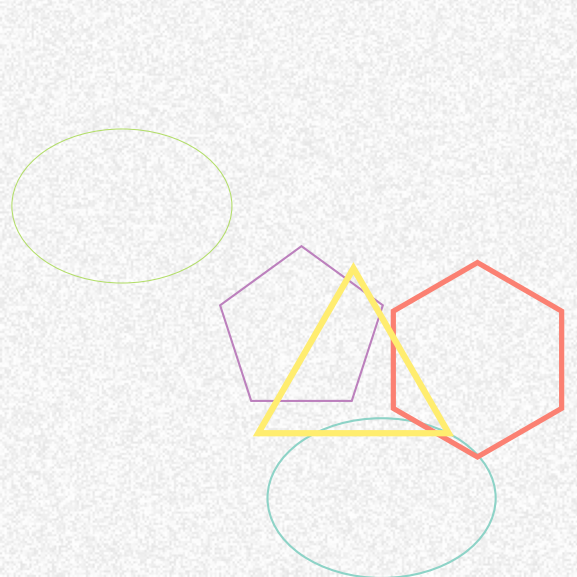[{"shape": "oval", "thickness": 1, "radius": 0.99, "center": [0.661, 0.137]}, {"shape": "hexagon", "thickness": 2.5, "radius": 0.84, "center": [0.827, 0.376]}, {"shape": "oval", "thickness": 0.5, "radius": 0.95, "center": [0.211, 0.642]}, {"shape": "pentagon", "thickness": 1, "radius": 0.74, "center": [0.522, 0.425]}, {"shape": "triangle", "thickness": 3, "radius": 0.95, "center": [0.612, 0.344]}]